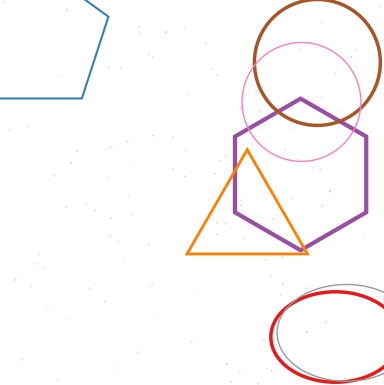[{"shape": "oval", "thickness": 2.5, "radius": 0.84, "center": [0.871, 0.125]}, {"shape": "pentagon", "thickness": 1.5, "radius": 0.95, "center": [0.101, 0.898]}, {"shape": "hexagon", "thickness": 3, "radius": 0.98, "center": [0.781, 0.547]}, {"shape": "triangle", "thickness": 2, "radius": 0.9, "center": [0.642, 0.431]}, {"shape": "circle", "thickness": 2.5, "radius": 0.82, "center": [0.824, 0.838]}, {"shape": "circle", "thickness": 1, "radius": 0.77, "center": [0.783, 0.735]}, {"shape": "oval", "thickness": 1, "radius": 0.9, "center": [0.899, 0.135]}]